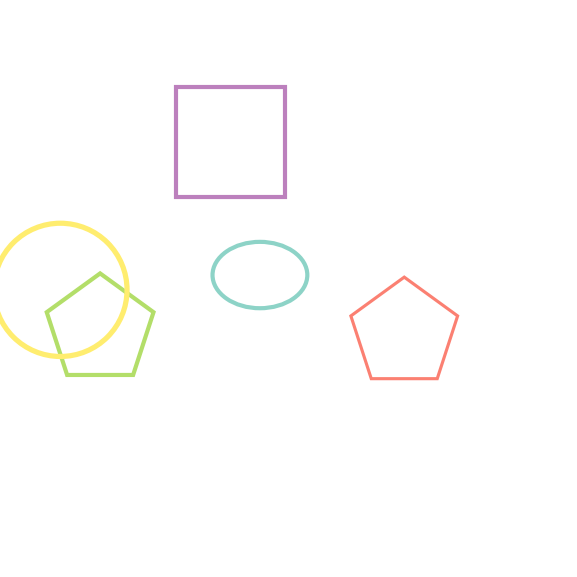[{"shape": "oval", "thickness": 2, "radius": 0.41, "center": [0.45, 0.523]}, {"shape": "pentagon", "thickness": 1.5, "radius": 0.49, "center": [0.7, 0.422]}, {"shape": "pentagon", "thickness": 2, "radius": 0.49, "center": [0.173, 0.428]}, {"shape": "square", "thickness": 2, "radius": 0.47, "center": [0.399, 0.753]}, {"shape": "circle", "thickness": 2.5, "radius": 0.58, "center": [0.105, 0.497]}]